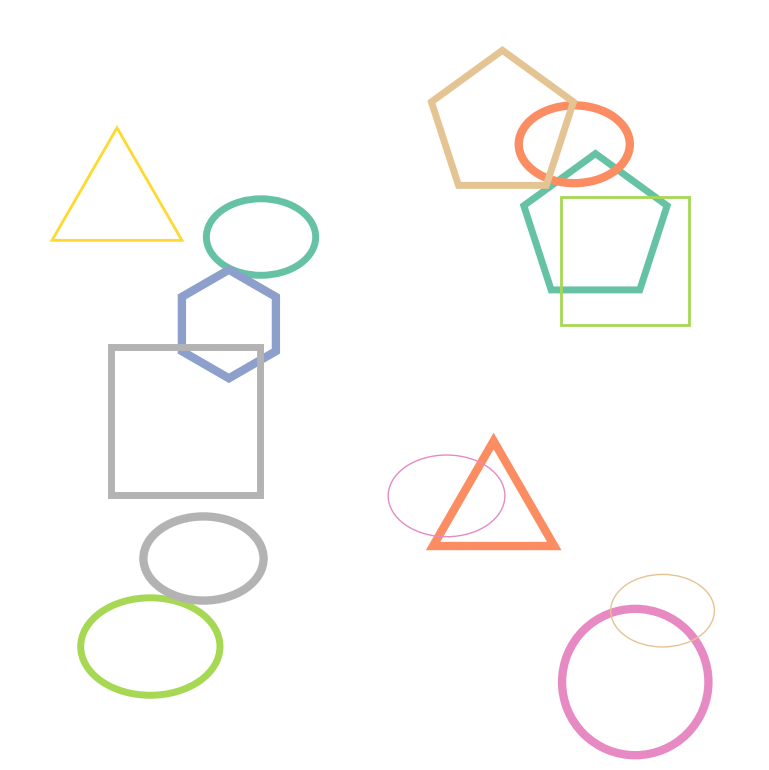[{"shape": "oval", "thickness": 2.5, "radius": 0.35, "center": [0.339, 0.692]}, {"shape": "pentagon", "thickness": 2.5, "radius": 0.49, "center": [0.773, 0.703]}, {"shape": "oval", "thickness": 3, "radius": 0.36, "center": [0.746, 0.813]}, {"shape": "triangle", "thickness": 3, "radius": 0.45, "center": [0.641, 0.336]}, {"shape": "hexagon", "thickness": 3, "radius": 0.35, "center": [0.297, 0.579]}, {"shape": "circle", "thickness": 3, "radius": 0.48, "center": [0.825, 0.114]}, {"shape": "oval", "thickness": 0.5, "radius": 0.38, "center": [0.58, 0.356]}, {"shape": "square", "thickness": 1, "radius": 0.42, "center": [0.812, 0.661]}, {"shape": "oval", "thickness": 2.5, "radius": 0.45, "center": [0.195, 0.16]}, {"shape": "triangle", "thickness": 1, "radius": 0.49, "center": [0.152, 0.737]}, {"shape": "oval", "thickness": 0.5, "radius": 0.34, "center": [0.86, 0.207]}, {"shape": "pentagon", "thickness": 2.5, "radius": 0.48, "center": [0.652, 0.838]}, {"shape": "oval", "thickness": 3, "radius": 0.39, "center": [0.264, 0.275]}, {"shape": "square", "thickness": 2.5, "radius": 0.48, "center": [0.241, 0.453]}]